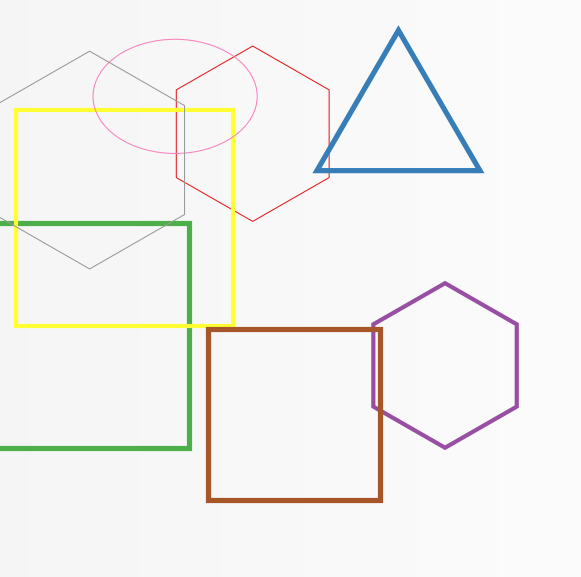[{"shape": "hexagon", "thickness": 0.5, "radius": 0.76, "center": [0.435, 0.768]}, {"shape": "triangle", "thickness": 2.5, "radius": 0.81, "center": [0.685, 0.785]}, {"shape": "square", "thickness": 2.5, "radius": 0.97, "center": [0.13, 0.418]}, {"shape": "hexagon", "thickness": 2, "radius": 0.71, "center": [0.766, 0.366]}, {"shape": "square", "thickness": 2, "radius": 0.93, "center": [0.214, 0.622]}, {"shape": "square", "thickness": 2.5, "radius": 0.74, "center": [0.505, 0.281]}, {"shape": "oval", "thickness": 0.5, "radius": 0.71, "center": [0.301, 0.832]}, {"shape": "hexagon", "thickness": 0.5, "radius": 0.94, "center": [0.154, 0.722]}]